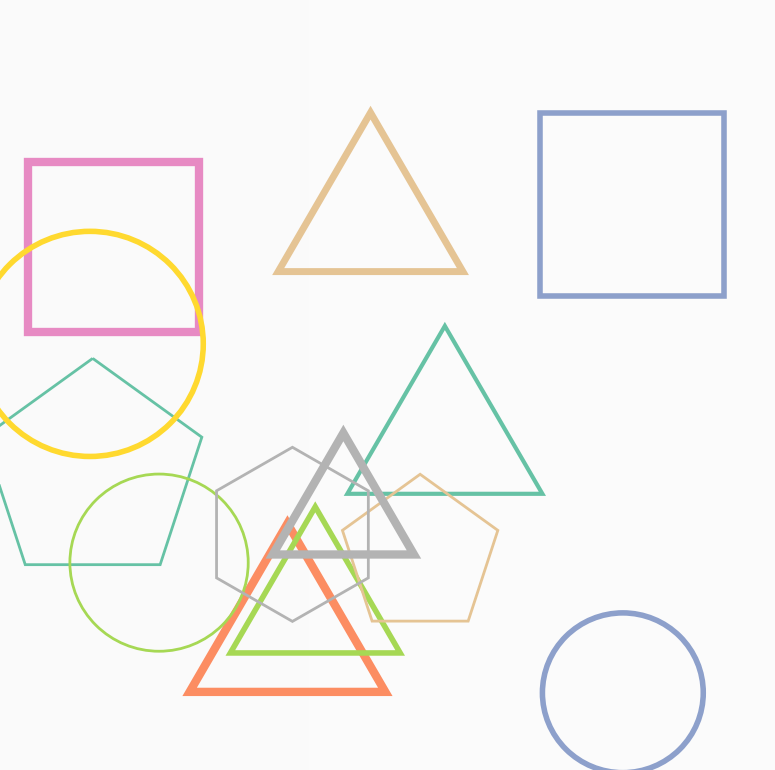[{"shape": "triangle", "thickness": 1.5, "radius": 0.73, "center": [0.574, 0.431]}, {"shape": "pentagon", "thickness": 1, "radius": 0.74, "center": [0.12, 0.386]}, {"shape": "triangle", "thickness": 3, "radius": 0.73, "center": [0.371, 0.174]}, {"shape": "square", "thickness": 2, "radius": 0.59, "center": [0.816, 0.735]}, {"shape": "circle", "thickness": 2, "radius": 0.52, "center": [0.804, 0.1]}, {"shape": "square", "thickness": 3, "radius": 0.55, "center": [0.146, 0.679]}, {"shape": "circle", "thickness": 1, "radius": 0.58, "center": [0.205, 0.269]}, {"shape": "triangle", "thickness": 2, "radius": 0.63, "center": [0.407, 0.215]}, {"shape": "circle", "thickness": 2, "radius": 0.73, "center": [0.116, 0.553]}, {"shape": "pentagon", "thickness": 1, "radius": 0.53, "center": [0.542, 0.279]}, {"shape": "triangle", "thickness": 2.5, "radius": 0.69, "center": [0.478, 0.716]}, {"shape": "triangle", "thickness": 3, "radius": 0.53, "center": [0.443, 0.332]}, {"shape": "hexagon", "thickness": 1, "radius": 0.57, "center": [0.377, 0.306]}]